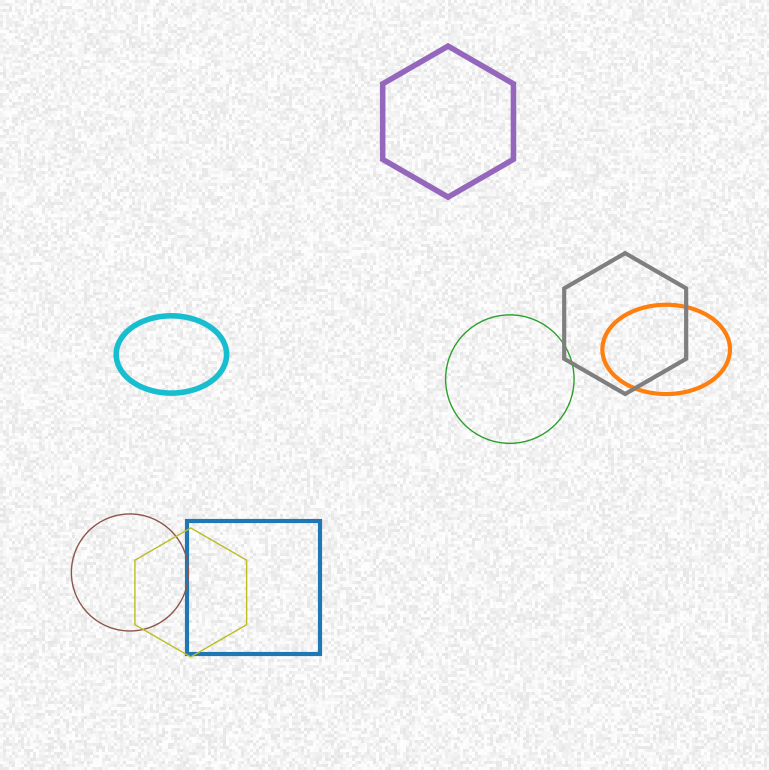[{"shape": "square", "thickness": 1.5, "radius": 0.43, "center": [0.329, 0.237]}, {"shape": "oval", "thickness": 1.5, "radius": 0.41, "center": [0.865, 0.546]}, {"shape": "circle", "thickness": 0.5, "radius": 0.42, "center": [0.662, 0.508]}, {"shape": "hexagon", "thickness": 2, "radius": 0.49, "center": [0.582, 0.842]}, {"shape": "circle", "thickness": 0.5, "radius": 0.38, "center": [0.169, 0.257]}, {"shape": "hexagon", "thickness": 1.5, "radius": 0.46, "center": [0.812, 0.58]}, {"shape": "hexagon", "thickness": 0.5, "radius": 0.42, "center": [0.248, 0.231]}, {"shape": "oval", "thickness": 2, "radius": 0.36, "center": [0.223, 0.54]}]